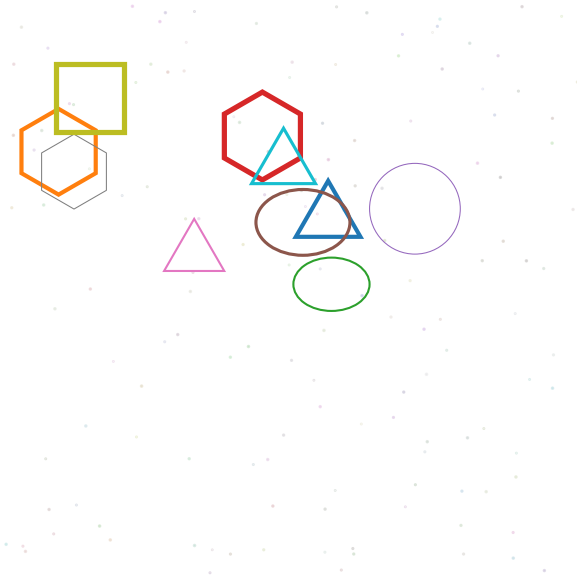[{"shape": "triangle", "thickness": 2, "radius": 0.32, "center": [0.568, 0.621]}, {"shape": "hexagon", "thickness": 2, "radius": 0.37, "center": [0.101, 0.736]}, {"shape": "oval", "thickness": 1, "radius": 0.33, "center": [0.574, 0.507]}, {"shape": "hexagon", "thickness": 2.5, "radius": 0.38, "center": [0.454, 0.764]}, {"shape": "circle", "thickness": 0.5, "radius": 0.39, "center": [0.718, 0.638]}, {"shape": "oval", "thickness": 1.5, "radius": 0.41, "center": [0.525, 0.614]}, {"shape": "triangle", "thickness": 1, "radius": 0.3, "center": [0.336, 0.56]}, {"shape": "hexagon", "thickness": 0.5, "radius": 0.32, "center": [0.128, 0.702]}, {"shape": "square", "thickness": 2.5, "radius": 0.29, "center": [0.156, 0.83]}, {"shape": "triangle", "thickness": 1.5, "radius": 0.32, "center": [0.491, 0.713]}]